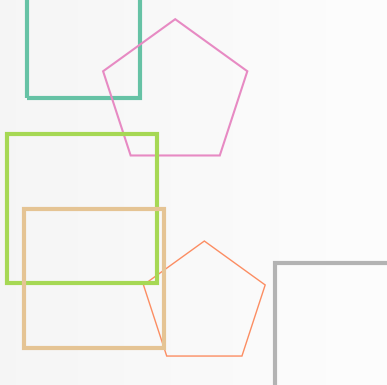[{"shape": "square", "thickness": 3, "radius": 0.73, "center": [0.215, 0.892]}, {"shape": "pentagon", "thickness": 1, "radius": 0.83, "center": [0.527, 0.209]}, {"shape": "pentagon", "thickness": 1.5, "radius": 0.98, "center": [0.452, 0.754]}, {"shape": "square", "thickness": 3, "radius": 0.97, "center": [0.213, 0.459]}, {"shape": "square", "thickness": 3, "radius": 0.9, "center": [0.243, 0.277]}, {"shape": "square", "thickness": 3, "radius": 0.81, "center": [0.872, 0.154]}]